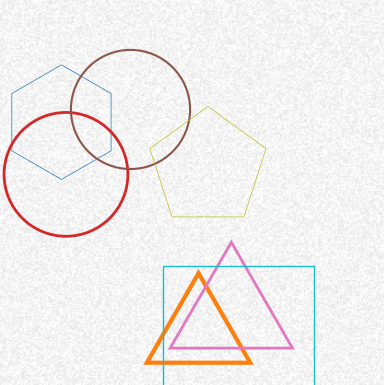[{"shape": "hexagon", "thickness": 0.5, "radius": 0.74, "center": [0.16, 0.683]}, {"shape": "triangle", "thickness": 3, "radius": 0.78, "center": [0.516, 0.135]}, {"shape": "circle", "thickness": 2, "radius": 0.8, "center": [0.171, 0.547]}, {"shape": "circle", "thickness": 1.5, "radius": 0.77, "center": [0.339, 0.716]}, {"shape": "triangle", "thickness": 2, "radius": 0.92, "center": [0.601, 0.187]}, {"shape": "pentagon", "thickness": 0.5, "radius": 0.79, "center": [0.54, 0.565]}, {"shape": "square", "thickness": 1, "radius": 0.98, "center": [0.619, 0.113]}]